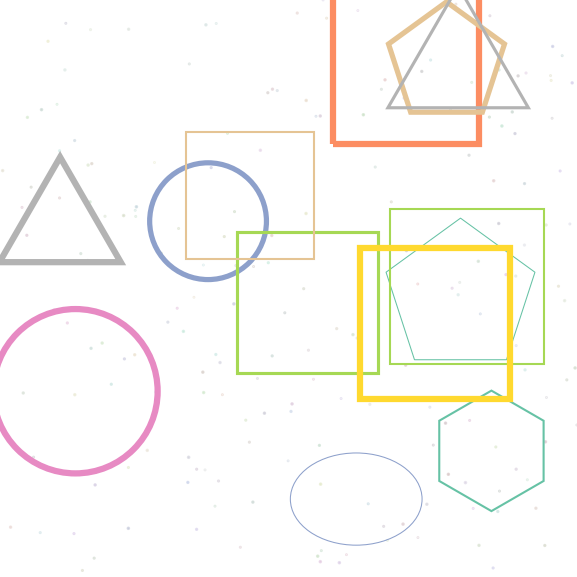[{"shape": "pentagon", "thickness": 0.5, "radius": 0.68, "center": [0.797, 0.486]}, {"shape": "hexagon", "thickness": 1, "radius": 0.52, "center": [0.851, 0.218]}, {"shape": "square", "thickness": 3, "radius": 0.63, "center": [0.703, 0.876]}, {"shape": "circle", "thickness": 2.5, "radius": 0.51, "center": [0.36, 0.616]}, {"shape": "oval", "thickness": 0.5, "radius": 0.57, "center": [0.617, 0.135]}, {"shape": "circle", "thickness": 3, "radius": 0.71, "center": [0.131, 0.322]}, {"shape": "square", "thickness": 1.5, "radius": 0.61, "center": [0.533, 0.475]}, {"shape": "square", "thickness": 1, "radius": 0.67, "center": [0.809, 0.503]}, {"shape": "square", "thickness": 3, "radius": 0.65, "center": [0.753, 0.439]}, {"shape": "pentagon", "thickness": 2.5, "radius": 0.53, "center": [0.773, 0.89]}, {"shape": "square", "thickness": 1, "radius": 0.55, "center": [0.433, 0.661]}, {"shape": "triangle", "thickness": 3, "radius": 0.61, "center": [0.104, 0.606]}, {"shape": "triangle", "thickness": 1.5, "radius": 0.7, "center": [0.793, 0.883]}]